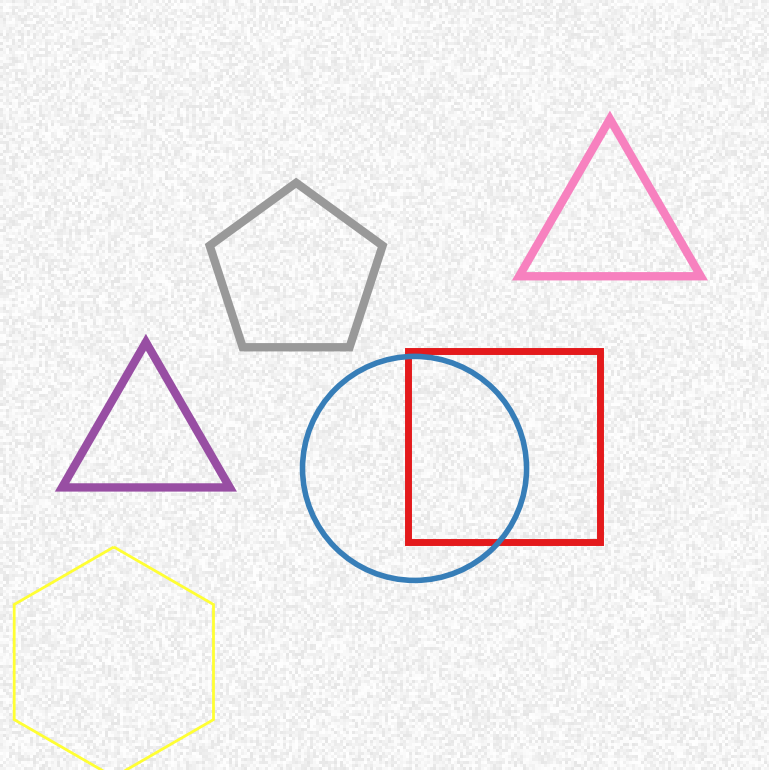[{"shape": "square", "thickness": 2.5, "radius": 0.62, "center": [0.655, 0.42]}, {"shape": "circle", "thickness": 2, "radius": 0.73, "center": [0.538, 0.392]}, {"shape": "triangle", "thickness": 3, "radius": 0.63, "center": [0.189, 0.43]}, {"shape": "hexagon", "thickness": 1, "radius": 0.75, "center": [0.148, 0.14]}, {"shape": "triangle", "thickness": 3, "radius": 0.68, "center": [0.792, 0.709]}, {"shape": "pentagon", "thickness": 3, "radius": 0.59, "center": [0.385, 0.645]}]